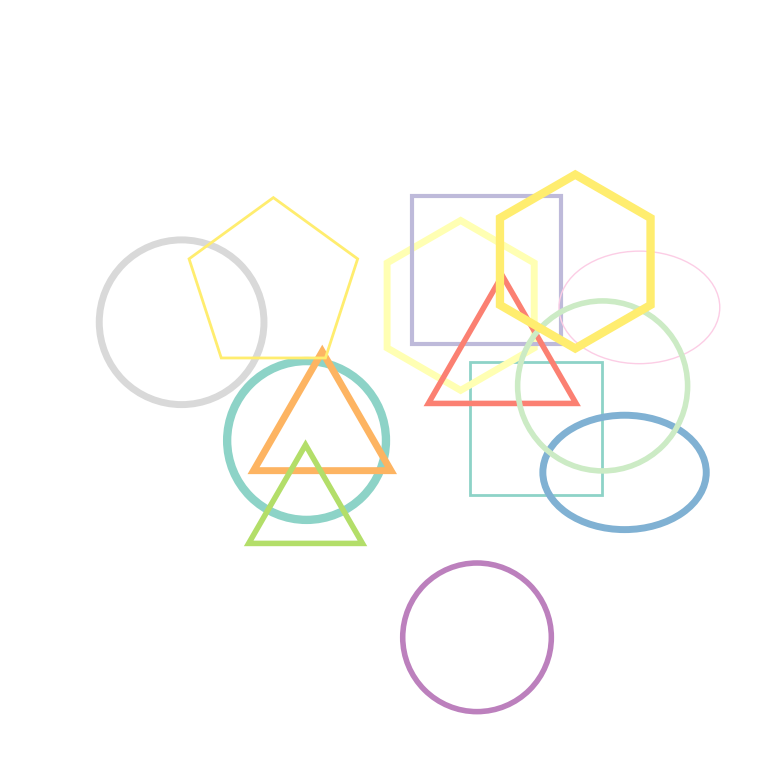[{"shape": "square", "thickness": 1, "radius": 0.43, "center": [0.696, 0.443]}, {"shape": "circle", "thickness": 3, "radius": 0.52, "center": [0.398, 0.428]}, {"shape": "hexagon", "thickness": 2.5, "radius": 0.55, "center": [0.598, 0.603]}, {"shape": "square", "thickness": 1.5, "radius": 0.48, "center": [0.632, 0.649]}, {"shape": "triangle", "thickness": 2, "radius": 0.55, "center": [0.652, 0.531]}, {"shape": "oval", "thickness": 2.5, "radius": 0.53, "center": [0.811, 0.386]}, {"shape": "triangle", "thickness": 2.5, "radius": 0.52, "center": [0.419, 0.44]}, {"shape": "triangle", "thickness": 2, "radius": 0.43, "center": [0.397, 0.337]}, {"shape": "oval", "thickness": 0.5, "radius": 0.52, "center": [0.83, 0.601]}, {"shape": "circle", "thickness": 2.5, "radius": 0.53, "center": [0.236, 0.581]}, {"shape": "circle", "thickness": 2, "radius": 0.48, "center": [0.62, 0.172]}, {"shape": "circle", "thickness": 2, "radius": 0.55, "center": [0.783, 0.499]}, {"shape": "hexagon", "thickness": 3, "radius": 0.56, "center": [0.747, 0.66]}, {"shape": "pentagon", "thickness": 1, "radius": 0.58, "center": [0.355, 0.628]}]